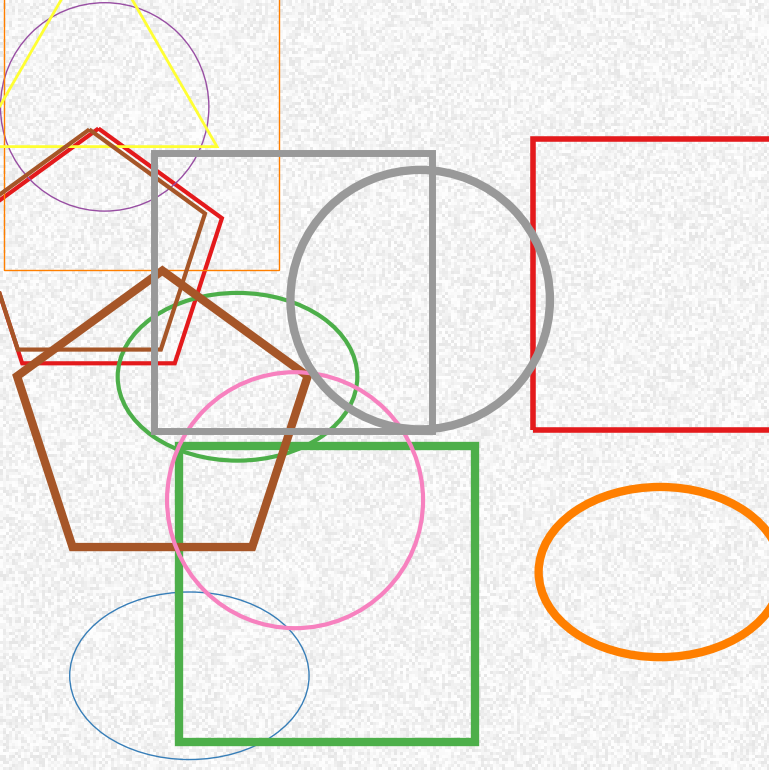[{"shape": "pentagon", "thickness": 1.5, "radius": 0.84, "center": [0.128, 0.665]}, {"shape": "square", "thickness": 2, "radius": 0.94, "center": [0.881, 0.63]}, {"shape": "oval", "thickness": 0.5, "radius": 0.78, "center": [0.246, 0.122]}, {"shape": "oval", "thickness": 1.5, "radius": 0.78, "center": [0.308, 0.511]}, {"shape": "square", "thickness": 3, "radius": 0.96, "center": [0.425, 0.229]}, {"shape": "circle", "thickness": 0.5, "radius": 0.68, "center": [0.136, 0.861]}, {"shape": "oval", "thickness": 3, "radius": 0.79, "center": [0.857, 0.257]}, {"shape": "square", "thickness": 0.5, "radius": 0.9, "center": [0.184, 0.828]}, {"shape": "triangle", "thickness": 1, "radius": 0.9, "center": [0.126, 0.9]}, {"shape": "pentagon", "thickness": 1.5, "radius": 0.79, "center": [0.116, 0.674]}, {"shape": "pentagon", "thickness": 3, "radius": 0.99, "center": [0.211, 0.45]}, {"shape": "circle", "thickness": 1.5, "radius": 0.83, "center": [0.383, 0.35]}, {"shape": "square", "thickness": 2.5, "radius": 0.9, "center": [0.381, 0.621]}, {"shape": "circle", "thickness": 3, "radius": 0.84, "center": [0.546, 0.611]}]